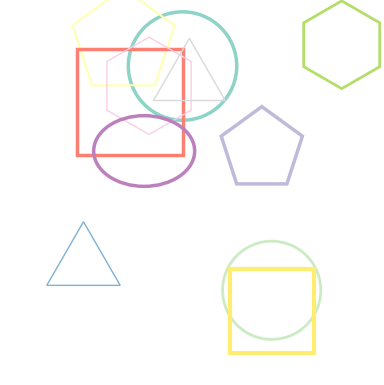[{"shape": "circle", "thickness": 2.5, "radius": 0.7, "center": [0.474, 0.828]}, {"shape": "pentagon", "thickness": 1.5, "radius": 0.7, "center": [0.321, 0.891]}, {"shape": "pentagon", "thickness": 2.5, "radius": 0.55, "center": [0.68, 0.612]}, {"shape": "square", "thickness": 2.5, "radius": 0.69, "center": [0.337, 0.734]}, {"shape": "triangle", "thickness": 1, "radius": 0.55, "center": [0.217, 0.314]}, {"shape": "hexagon", "thickness": 2, "radius": 0.57, "center": [0.888, 0.884]}, {"shape": "hexagon", "thickness": 1, "radius": 0.63, "center": [0.387, 0.777]}, {"shape": "triangle", "thickness": 1, "radius": 0.54, "center": [0.492, 0.793]}, {"shape": "oval", "thickness": 2.5, "radius": 0.66, "center": [0.374, 0.608]}, {"shape": "circle", "thickness": 2, "radius": 0.64, "center": [0.706, 0.246]}, {"shape": "square", "thickness": 3, "radius": 0.55, "center": [0.707, 0.191]}]